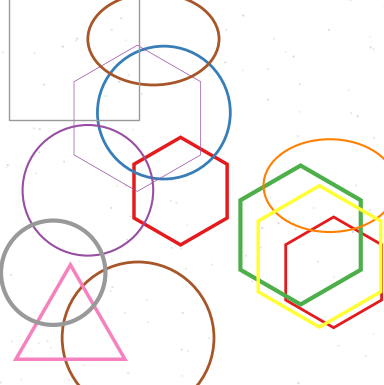[{"shape": "hexagon", "thickness": 2.5, "radius": 0.7, "center": [0.469, 0.504]}, {"shape": "hexagon", "thickness": 2, "radius": 0.72, "center": [0.867, 0.293]}, {"shape": "circle", "thickness": 2, "radius": 0.86, "center": [0.426, 0.708]}, {"shape": "hexagon", "thickness": 3, "radius": 0.9, "center": [0.781, 0.39]}, {"shape": "hexagon", "thickness": 0.5, "radius": 0.95, "center": [0.357, 0.693]}, {"shape": "circle", "thickness": 1.5, "radius": 0.85, "center": [0.228, 0.506]}, {"shape": "oval", "thickness": 1.5, "radius": 0.86, "center": [0.857, 0.518]}, {"shape": "hexagon", "thickness": 2.5, "radius": 0.92, "center": [0.83, 0.334]}, {"shape": "circle", "thickness": 2, "radius": 0.99, "center": [0.359, 0.122]}, {"shape": "oval", "thickness": 2, "radius": 0.85, "center": [0.399, 0.899]}, {"shape": "triangle", "thickness": 2.5, "radius": 0.82, "center": [0.183, 0.149]}, {"shape": "circle", "thickness": 3, "radius": 0.68, "center": [0.138, 0.292]}, {"shape": "square", "thickness": 1, "radius": 0.84, "center": [0.193, 0.857]}]